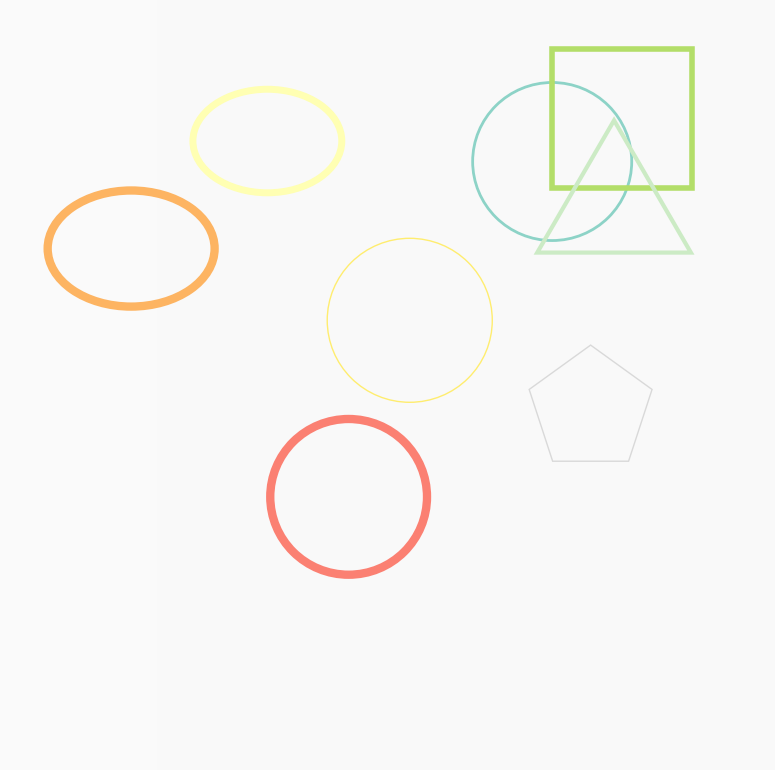[{"shape": "circle", "thickness": 1, "radius": 0.51, "center": [0.712, 0.79]}, {"shape": "oval", "thickness": 2.5, "radius": 0.48, "center": [0.345, 0.817]}, {"shape": "circle", "thickness": 3, "radius": 0.51, "center": [0.45, 0.355]}, {"shape": "oval", "thickness": 3, "radius": 0.54, "center": [0.169, 0.677]}, {"shape": "square", "thickness": 2, "radius": 0.45, "center": [0.802, 0.846]}, {"shape": "pentagon", "thickness": 0.5, "radius": 0.42, "center": [0.762, 0.468]}, {"shape": "triangle", "thickness": 1.5, "radius": 0.57, "center": [0.792, 0.729]}, {"shape": "circle", "thickness": 0.5, "radius": 0.53, "center": [0.529, 0.584]}]